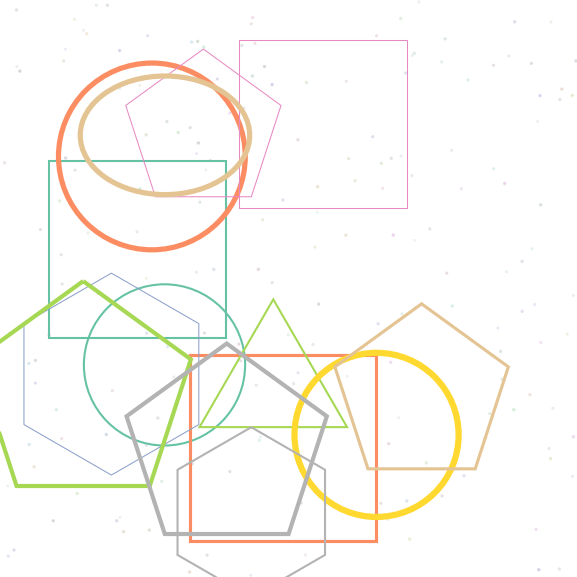[{"shape": "square", "thickness": 1, "radius": 0.77, "center": [0.238, 0.568]}, {"shape": "circle", "thickness": 1, "radius": 0.7, "center": [0.285, 0.367]}, {"shape": "circle", "thickness": 2.5, "radius": 0.81, "center": [0.263, 0.728]}, {"shape": "square", "thickness": 1.5, "radius": 0.81, "center": [0.49, 0.224]}, {"shape": "hexagon", "thickness": 0.5, "radius": 0.87, "center": [0.193, 0.351]}, {"shape": "square", "thickness": 0.5, "radius": 0.72, "center": [0.559, 0.784]}, {"shape": "pentagon", "thickness": 0.5, "radius": 0.71, "center": [0.352, 0.773]}, {"shape": "triangle", "thickness": 1, "radius": 0.74, "center": [0.473, 0.333]}, {"shape": "pentagon", "thickness": 2, "radius": 0.98, "center": [0.144, 0.316]}, {"shape": "circle", "thickness": 3, "radius": 0.71, "center": [0.652, 0.246]}, {"shape": "pentagon", "thickness": 1.5, "radius": 0.79, "center": [0.73, 0.315]}, {"shape": "oval", "thickness": 2.5, "radius": 0.73, "center": [0.286, 0.765]}, {"shape": "hexagon", "thickness": 1, "radius": 0.74, "center": [0.435, 0.112]}, {"shape": "pentagon", "thickness": 2, "radius": 0.91, "center": [0.393, 0.222]}]